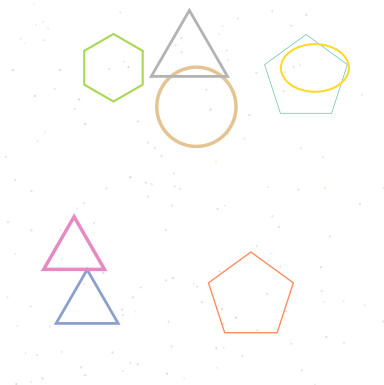[{"shape": "pentagon", "thickness": 0.5, "radius": 0.57, "center": [0.795, 0.797]}, {"shape": "pentagon", "thickness": 1, "radius": 0.58, "center": [0.652, 0.23]}, {"shape": "triangle", "thickness": 2, "radius": 0.47, "center": [0.226, 0.207]}, {"shape": "triangle", "thickness": 2.5, "radius": 0.46, "center": [0.192, 0.346]}, {"shape": "hexagon", "thickness": 1.5, "radius": 0.44, "center": [0.295, 0.824]}, {"shape": "oval", "thickness": 1.5, "radius": 0.44, "center": [0.818, 0.823]}, {"shape": "circle", "thickness": 2.5, "radius": 0.51, "center": [0.51, 0.723]}, {"shape": "triangle", "thickness": 2, "radius": 0.57, "center": [0.492, 0.859]}]